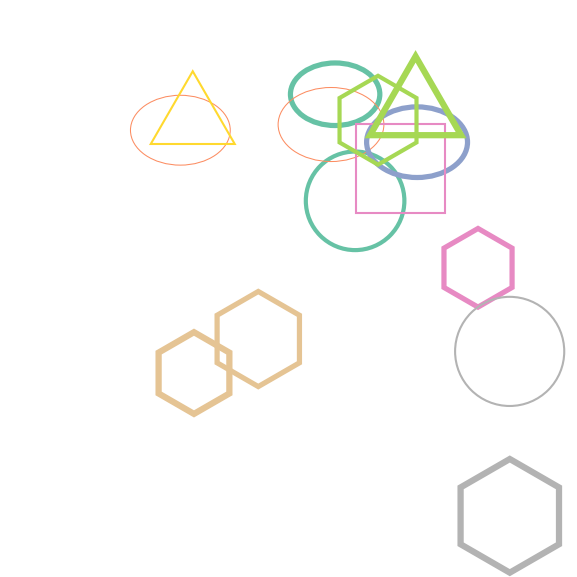[{"shape": "oval", "thickness": 2.5, "radius": 0.39, "center": [0.58, 0.836]}, {"shape": "circle", "thickness": 2, "radius": 0.43, "center": [0.615, 0.651]}, {"shape": "oval", "thickness": 0.5, "radius": 0.46, "center": [0.573, 0.784]}, {"shape": "oval", "thickness": 0.5, "radius": 0.43, "center": [0.312, 0.774]}, {"shape": "oval", "thickness": 2.5, "radius": 0.44, "center": [0.722, 0.753]}, {"shape": "hexagon", "thickness": 2.5, "radius": 0.34, "center": [0.828, 0.535]}, {"shape": "square", "thickness": 1, "radius": 0.38, "center": [0.693, 0.708]}, {"shape": "triangle", "thickness": 3, "radius": 0.46, "center": [0.72, 0.811]}, {"shape": "hexagon", "thickness": 2, "radius": 0.38, "center": [0.655, 0.791]}, {"shape": "triangle", "thickness": 1, "radius": 0.42, "center": [0.334, 0.792]}, {"shape": "hexagon", "thickness": 2.5, "radius": 0.41, "center": [0.447, 0.412]}, {"shape": "hexagon", "thickness": 3, "radius": 0.35, "center": [0.336, 0.353]}, {"shape": "circle", "thickness": 1, "radius": 0.47, "center": [0.883, 0.391]}, {"shape": "hexagon", "thickness": 3, "radius": 0.49, "center": [0.883, 0.106]}]